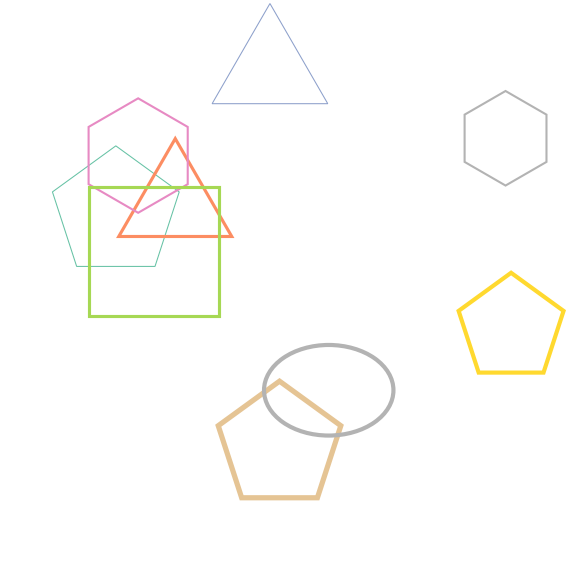[{"shape": "pentagon", "thickness": 0.5, "radius": 0.58, "center": [0.201, 0.631]}, {"shape": "triangle", "thickness": 1.5, "radius": 0.56, "center": [0.303, 0.646]}, {"shape": "triangle", "thickness": 0.5, "radius": 0.58, "center": [0.467, 0.877]}, {"shape": "hexagon", "thickness": 1, "radius": 0.5, "center": [0.239, 0.73]}, {"shape": "square", "thickness": 1.5, "radius": 0.56, "center": [0.267, 0.564]}, {"shape": "pentagon", "thickness": 2, "radius": 0.48, "center": [0.885, 0.431]}, {"shape": "pentagon", "thickness": 2.5, "radius": 0.56, "center": [0.484, 0.227]}, {"shape": "hexagon", "thickness": 1, "radius": 0.41, "center": [0.875, 0.76]}, {"shape": "oval", "thickness": 2, "radius": 0.56, "center": [0.569, 0.323]}]